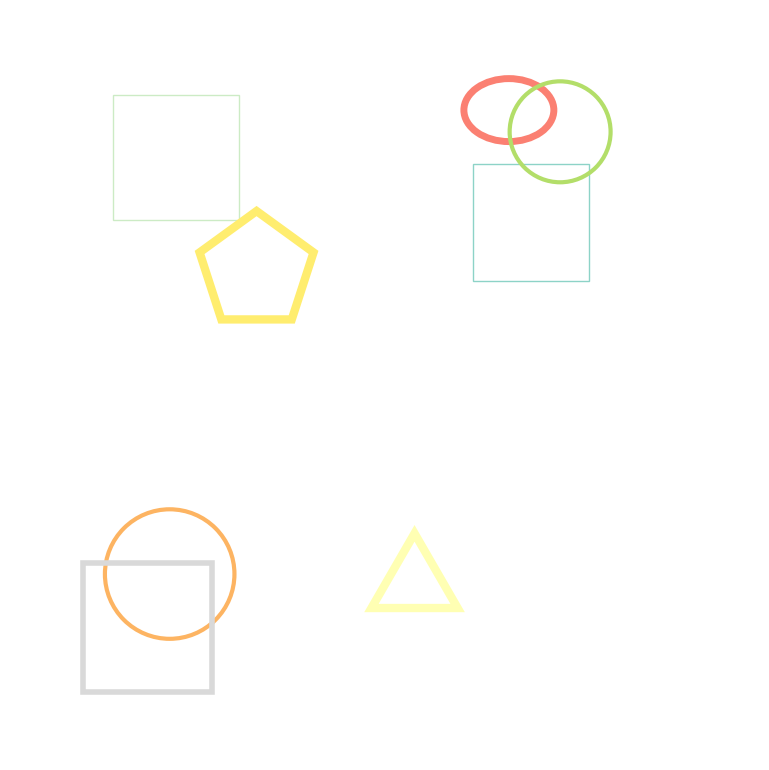[{"shape": "square", "thickness": 0.5, "radius": 0.38, "center": [0.69, 0.711]}, {"shape": "triangle", "thickness": 3, "radius": 0.32, "center": [0.538, 0.243]}, {"shape": "oval", "thickness": 2.5, "radius": 0.29, "center": [0.661, 0.857]}, {"shape": "circle", "thickness": 1.5, "radius": 0.42, "center": [0.22, 0.254]}, {"shape": "circle", "thickness": 1.5, "radius": 0.33, "center": [0.727, 0.829]}, {"shape": "square", "thickness": 2, "radius": 0.42, "center": [0.192, 0.185]}, {"shape": "square", "thickness": 0.5, "radius": 0.41, "center": [0.228, 0.796]}, {"shape": "pentagon", "thickness": 3, "radius": 0.39, "center": [0.333, 0.648]}]